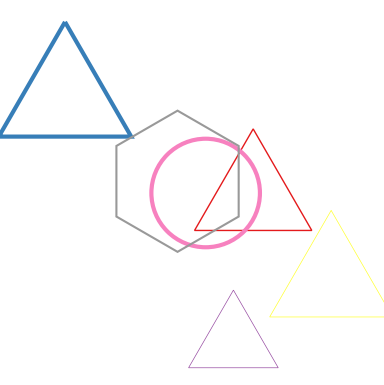[{"shape": "triangle", "thickness": 1, "radius": 0.88, "center": [0.658, 0.489]}, {"shape": "triangle", "thickness": 3, "radius": 0.99, "center": [0.169, 0.744]}, {"shape": "triangle", "thickness": 0.5, "radius": 0.67, "center": [0.606, 0.112]}, {"shape": "triangle", "thickness": 0.5, "radius": 0.92, "center": [0.86, 0.269]}, {"shape": "circle", "thickness": 3, "radius": 0.7, "center": [0.534, 0.499]}, {"shape": "hexagon", "thickness": 1.5, "radius": 0.92, "center": [0.461, 0.529]}]